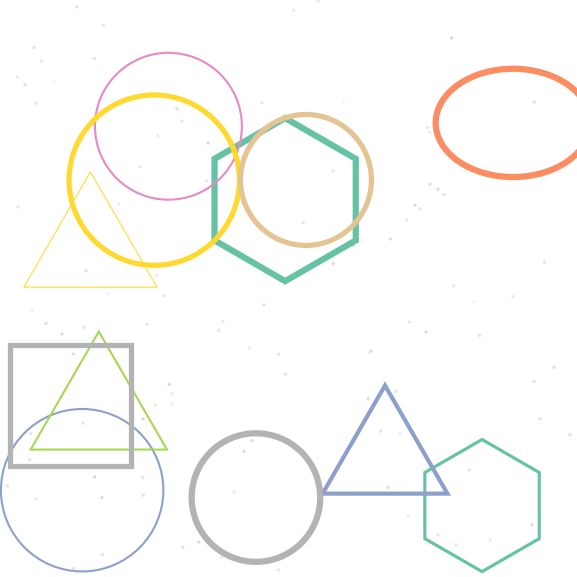[{"shape": "hexagon", "thickness": 3, "radius": 0.71, "center": [0.494, 0.653]}, {"shape": "hexagon", "thickness": 1.5, "radius": 0.57, "center": [0.835, 0.124]}, {"shape": "oval", "thickness": 3, "radius": 0.67, "center": [0.888, 0.786]}, {"shape": "triangle", "thickness": 2, "radius": 0.62, "center": [0.667, 0.207]}, {"shape": "circle", "thickness": 1, "radius": 0.7, "center": [0.142, 0.15]}, {"shape": "circle", "thickness": 1, "radius": 0.64, "center": [0.292, 0.781]}, {"shape": "triangle", "thickness": 1, "radius": 0.68, "center": [0.171, 0.289]}, {"shape": "triangle", "thickness": 0.5, "radius": 0.67, "center": [0.157, 0.568]}, {"shape": "circle", "thickness": 2.5, "radius": 0.74, "center": [0.267, 0.687]}, {"shape": "circle", "thickness": 2.5, "radius": 0.57, "center": [0.53, 0.688]}, {"shape": "circle", "thickness": 3, "radius": 0.56, "center": [0.443, 0.138]}, {"shape": "square", "thickness": 2.5, "radius": 0.52, "center": [0.122, 0.297]}]